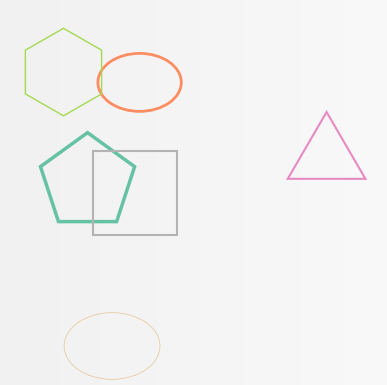[{"shape": "pentagon", "thickness": 2.5, "radius": 0.64, "center": [0.226, 0.528]}, {"shape": "oval", "thickness": 2, "radius": 0.54, "center": [0.36, 0.786]}, {"shape": "triangle", "thickness": 1.5, "radius": 0.58, "center": [0.843, 0.593]}, {"shape": "hexagon", "thickness": 1, "radius": 0.57, "center": [0.164, 0.813]}, {"shape": "oval", "thickness": 0.5, "radius": 0.62, "center": [0.289, 0.101]}, {"shape": "square", "thickness": 1.5, "radius": 0.54, "center": [0.347, 0.498]}]